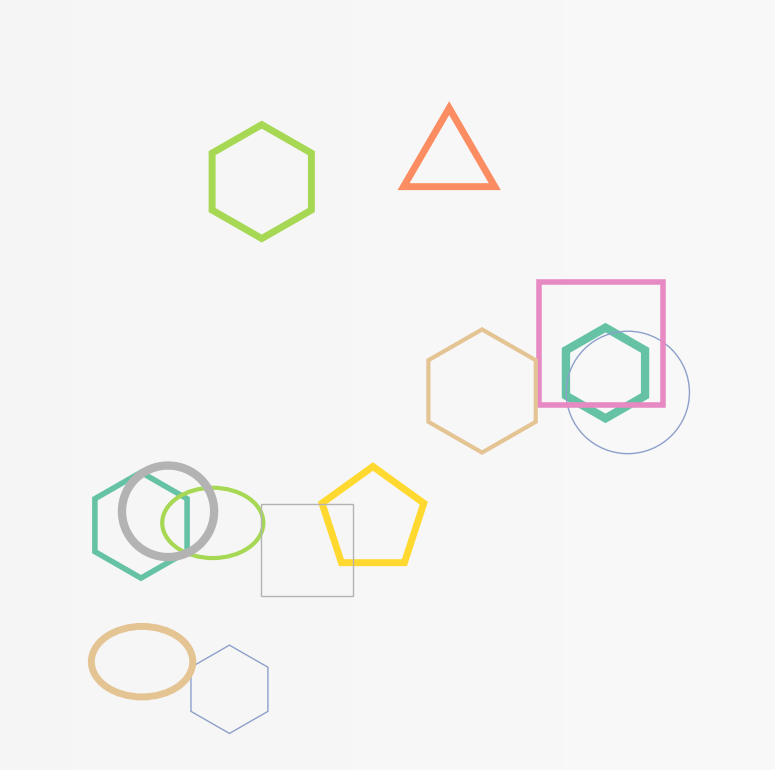[{"shape": "hexagon", "thickness": 3, "radius": 0.29, "center": [0.781, 0.516]}, {"shape": "hexagon", "thickness": 2, "radius": 0.34, "center": [0.182, 0.318]}, {"shape": "triangle", "thickness": 2.5, "radius": 0.34, "center": [0.58, 0.792]}, {"shape": "hexagon", "thickness": 0.5, "radius": 0.29, "center": [0.296, 0.105]}, {"shape": "circle", "thickness": 0.5, "radius": 0.4, "center": [0.81, 0.49]}, {"shape": "square", "thickness": 2, "radius": 0.4, "center": [0.775, 0.554]}, {"shape": "oval", "thickness": 1.5, "radius": 0.33, "center": [0.275, 0.321]}, {"shape": "hexagon", "thickness": 2.5, "radius": 0.37, "center": [0.338, 0.764]}, {"shape": "pentagon", "thickness": 2.5, "radius": 0.35, "center": [0.481, 0.325]}, {"shape": "hexagon", "thickness": 1.5, "radius": 0.4, "center": [0.622, 0.492]}, {"shape": "oval", "thickness": 2.5, "radius": 0.33, "center": [0.183, 0.141]}, {"shape": "circle", "thickness": 3, "radius": 0.3, "center": [0.217, 0.336]}, {"shape": "square", "thickness": 0.5, "radius": 0.3, "center": [0.396, 0.286]}]